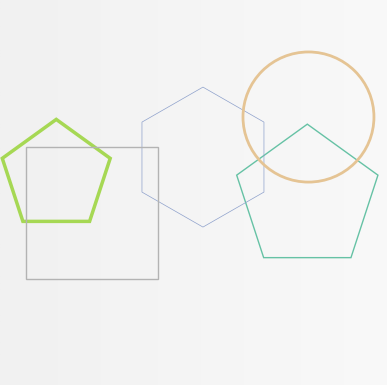[{"shape": "pentagon", "thickness": 1, "radius": 0.96, "center": [0.793, 0.486]}, {"shape": "hexagon", "thickness": 0.5, "radius": 0.91, "center": [0.524, 0.592]}, {"shape": "pentagon", "thickness": 2.5, "radius": 0.73, "center": [0.145, 0.543]}, {"shape": "circle", "thickness": 2, "radius": 0.84, "center": [0.796, 0.696]}, {"shape": "square", "thickness": 1, "radius": 0.85, "center": [0.238, 0.446]}]